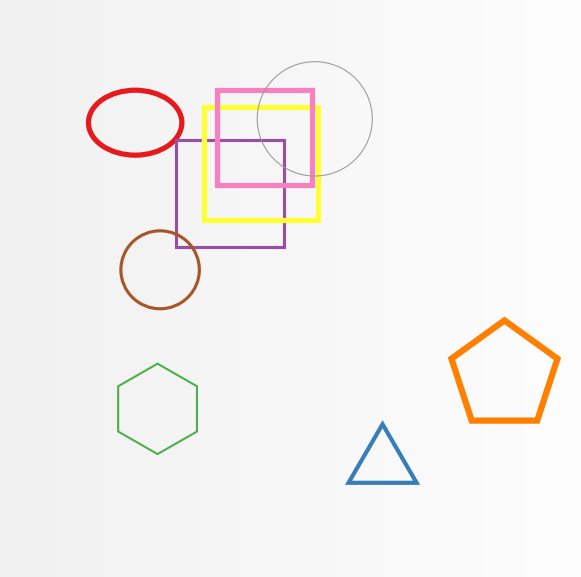[{"shape": "oval", "thickness": 2.5, "radius": 0.4, "center": [0.233, 0.787]}, {"shape": "triangle", "thickness": 2, "radius": 0.34, "center": [0.658, 0.197]}, {"shape": "hexagon", "thickness": 1, "radius": 0.39, "center": [0.271, 0.291]}, {"shape": "square", "thickness": 1.5, "radius": 0.46, "center": [0.396, 0.665]}, {"shape": "pentagon", "thickness": 3, "radius": 0.48, "center": [0.868, 0.348]}, {"shape": "square", "thickness": 2.5, "radius": 0.49, "center": [0.449, 0.716]}, {"shape": "circle", "thickness": 1.5, "radius": 0.34, "center": [0.275, 0.532]}, {"shape": "square", "thickness": 2.5, "radius": 0.41, "center": [0.455, 0.761]}, {"shape": "circle", "thickness": 0.5, "radius": 0.5, "center": [0.542, 0.793]}]